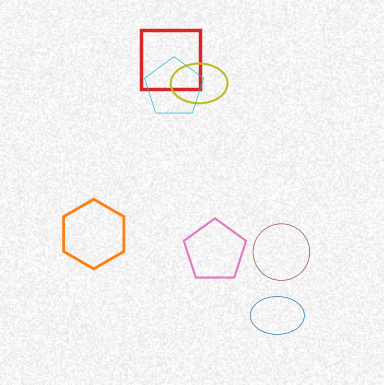[{"shape": "oval", "thickness": 0.5, "radius": 0.35, "center": [0.72, 0.181]}, {"shape": "hexagon", "thickness": 2, "radius": 0.45, "center": [0.244, 0.392]}, {"shape": "square", "thickness": 2.5, "radius": 0.38, "center": [0.443, 0.845]}, {"shape": "circle", "thickness": 0.5, "radius": 0.37, "center": [0.731, 0.345]}, {"shape": "pentagon", "thickness": 1.5, "radius": 0.43, "center": [0.558, 0.348]}, {"shape": "oval", "thickness": 1.5, "radius": 0.37, "center": [0.517, 0.783]}, {"shape": "pentagon", "thickness": 0.5, "radius": 0.4, "center": [0.452, 0.772]}]